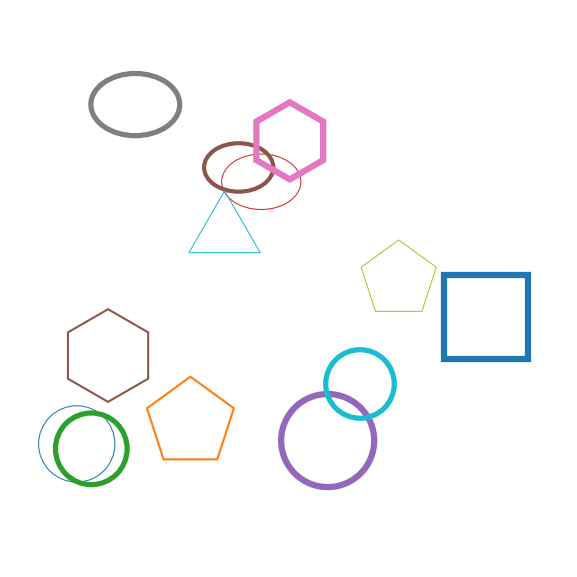[{"shape": "square", "thickness": 3, "radius": 0.36, "center": [0.841, 0.45]}, {"shape": "circle", "thickness": 0.5, "radius": 0.33, "center": [0.133, 0.23]}, {"shape": "pentagon", "thickness": 1, "radius": 0.4, "center": [0.33, 0.268]}, {"shape": "circle", "thickness": 2.5, "radius": 0.31, "center": [0.158, 0.222]}, {"shape": "oval", "thickness": 0.5, "radius": 0.34, "center": [0.452, 0.684]}, {"shape": "circle", "thickness": 3, "radius": 0.4, "center": [0.567, 0.236]}, {"shape": "hexagon", "thickness": 1, "radius": 0.4, "center": [0.187, 0.383]}, {"shape": "oval", "thickness": 2, "radius": 0.3, "center": [0.413, 0.709]}, {"shape": "hexagon", "thickness": 3, "radius": 0.33, "center": [0.502, 0.755]}, {"shape": "oval", "thickness": 2.5, "radius": 0.38, "center": [0.234, 0.818]}, {"shape": "pentagon", "thickness": 0.5, "radius": 0.34, "center": [0.69, 0.515]}, {"shape": "triangle", "thickness": 0.5, "radius": 0.36, "center": [0.389, 0.597]}, {"shape": "circle", "thickness": 2.5, "radius": 0.3, "center": [0.623, 0.334]}]